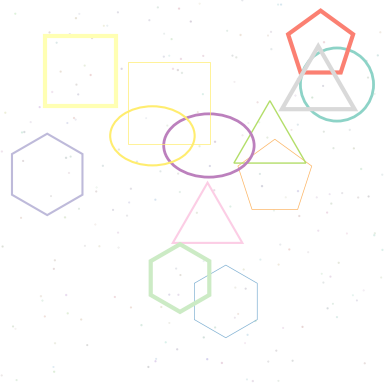[{"shape": "circle", "thickness": 2, "radius": 0.47, "center": [0.875, 0.78]}, {"shape": "square", "thickness": 3, "radius": 0.45, "center": [0.209, 0.817]}, {"shape": "hexagon", "thickness": 1.5, "radius": 0.53, "center": [0.123, 0.547]}, {"shape": "pentagon", "thickness": 3, "radius": 0.44, "center": [0.833, 0.884]}, {"shape": "hexagon", "thickness": 0.5, "radius": 0.47, "center": [0.587, 0.217]}, {"shape": "pentagon", "thickness": 0.5, "radius": 0.5, "center": [0.714, 0.538]}, {"shape": "triangle", "thickness": 1, "radius": 0.54, "center": [0.701, 0.63]}, {"shape": "triangle", "thickness": 1.5, "radius": 0.52, "center": [0.539, 0.421]}, {"shape": "triangle", "thickness": 3, "radius": 0.55, "center": [0.827, 0.771]}, {"shape": "oval", "thickness": 2, "radius": 0.59, "center": [0.543, 0.622]}, {"shape": "hexagon", "thickness": 3, "radius": 0.44, "center": [0.468, 0.278]}, {"shape": "oval", "thickness": 1.5, "radius": 0.55, "center": [0.396, 0.647]}, {"shape": "square", "thickness": 0.5, "radius": 0.53, "center": [0.439, 0.733]}]